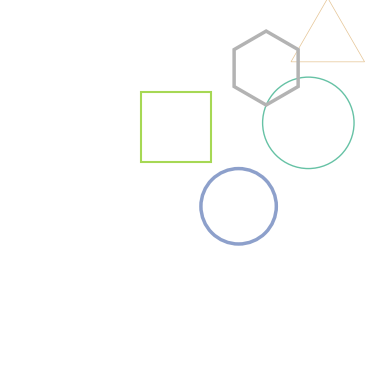[{"shape": "circle", "thickness": 1, "radius": 0.59, "center": [0.801, 0.681]}, {"shape": "circle", "thickness": 2.5, "radius": 0.49, "center": [0.62, 0.464]}, {"shape": "square", "thickness": 1.5, "radius": 0.46, "center": [0.457, 0.67]}, {"shape": "triangle", "thickness": 0.5, "radius": 0.55, "center": [0.851, 0.895]}, {"shape": "hexagon", "thickness": 2.5, "radius": 0.48, "center": [0.691, 0.823]}]